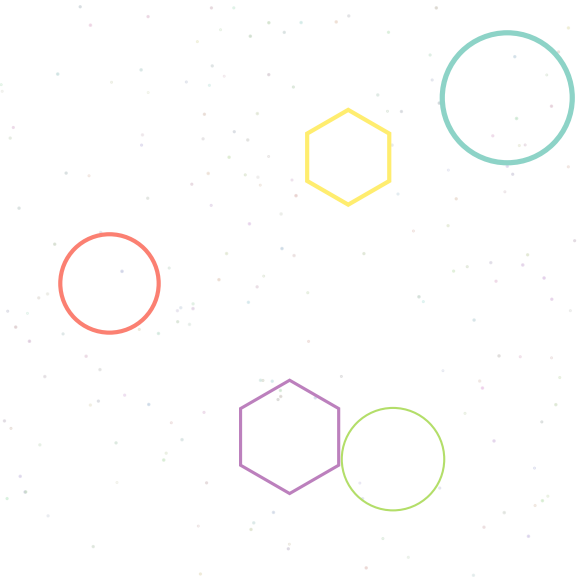[{"shape": "circle", "thickness": 2.5, "radius": 0.56, "center": [0.878, 0.83]}, {"shape": "circle", "thickness": 2, "radius": 0.43, "center": [0.19, 0.508]}, {"shape": "circle", "thickness": 1, "radius": 0.44, "center": [0.681, 0.204]}, {"shape": "hexagon", "thickness": 1.5, "radius": 0.49, "center": [0.502, 0.243]}, {"shape": "hexagon", "thickness": 2, "radius": 0.41, "center": [0.603, 0.727]}]